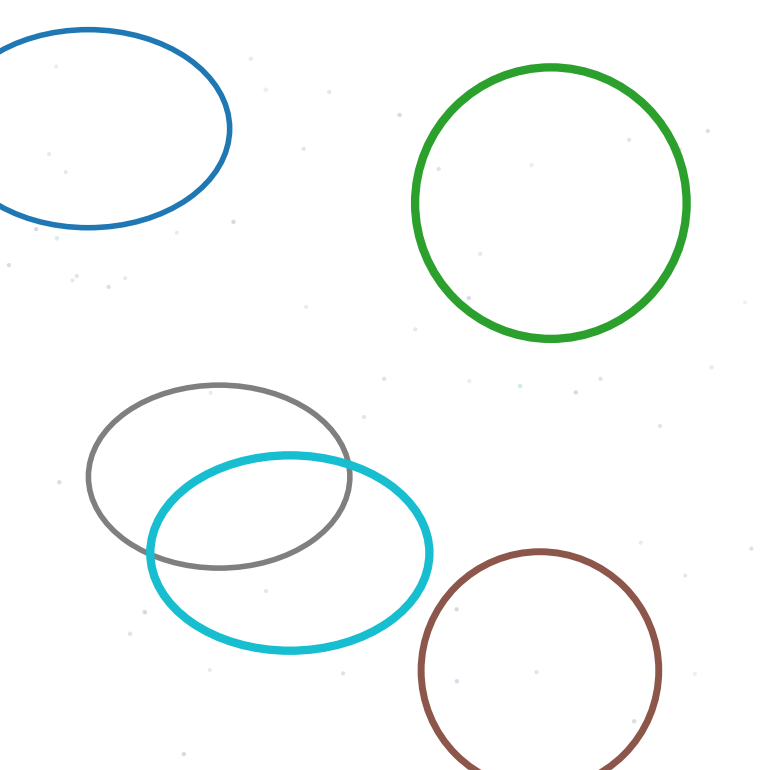[{"shape": "oval", "thickness": 2, "radius": 0.92, "center": [0.115, 0.833]}, {"shape": "circle", "thickness": 3, "radius": 0.88, "center": [0.715, 0.736]}, {"shape": "circle", "thickness": 2.5, "radius": 0.77, "center": [0.701, 0.129]}, {"shape": "oval", "thickness": 2, "radius": 0.85, "center": [0.285, 0.381]}, {"shape": "oval", "thickness": 3, "radius": 0.91, "center": [0.376, 0.282]}]